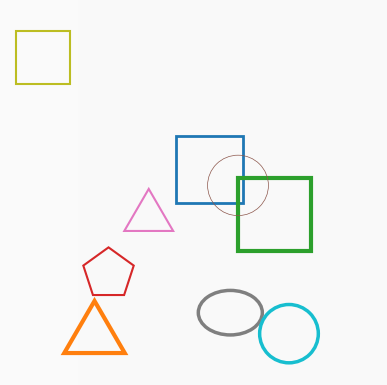[{"shape": "square", "thickness": 2, "radius": 0.44, "center": [0.541, 0.559]}, {"shape": "triangle", "thickness": 3, "radius": 0.45, "center": [0.244, 0.128]}, {"shape": "square", "thickness": 3, "radius": 0.47, "center": [0.709, 0.442]}, {"shape": "pentagon", "thickness": 1.5, "radius": 0.34, "center": [0.28, 0.289]}, {"shape": "circle", "thickness": 0.5, "radius": 0.39, "center": [0.614, 0.518]}, {"shape": "triangle", "thickness": 1.5, "radius": 0.36, "center": [0.384, 0.437]}, {"shape": "oval", "thickness": 2.5, "radius": 0.41, "center": [0.594, 0.188]}, {"shape": "square", "thickness": 1.5, "radius": 0.35, "center": [0.112, 0.851]}, {"shape": "circle", "thickness": 2.5, "radius": 0.38, "center": [0.746, 0.133]}]